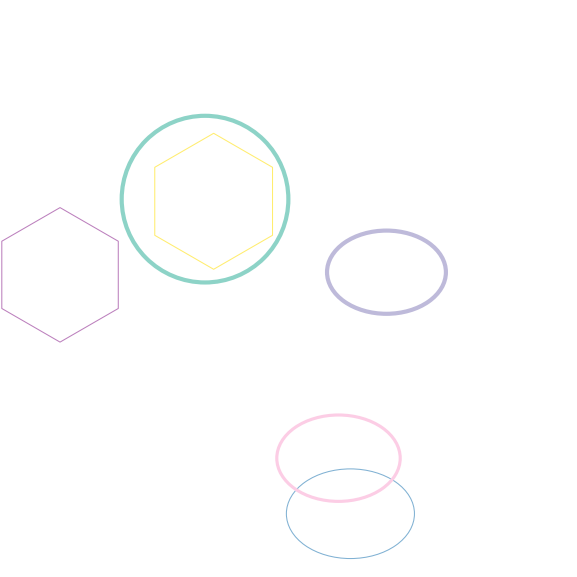[{"shape": "circle", "thickness": 2, "radius": 0.72, "center": [0.355, 0.654]}, {"shape": "oval", "thickness": 2, "radius": 0.51, "center": [0.669, 0.528]}, {"shape": "oval", "thickness": 0.5, "radius": 0.55, "center": [0.607, 0.11]}, {"shape": "oval", "thickness": 1.5, "radius": 0.53, "center": [0.586, 0.206]}, {"shape": "hexagon", "thickness": 0.5, "radius": 0.58, "center": [0.104, 0.523]}, {"shape": "hexagon", "thickness": 0.5, "radius": 0.59, "center": [0.37, 0.651]}]